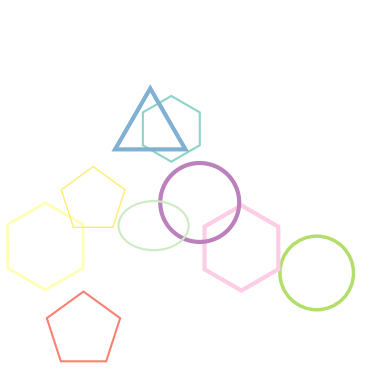[{"shape": "hexagon", "thickness": 1.5, "radius": 0.43, "center": [0.445, 0.665]}, {"shape": "hexagon", "thickness": 2, "radius": 0.57, "center": [0.118, 0.36]}, {"shape": "pentagon", "thickness": 1.5, "radius": 0.5, "center": [0.217, 0.143]}, {"shape": "triangle", "thickness": 3, "radius": 0.53, "center": [0.39, 0.665]}, {"shape": "circle", "thickness": 2.5, "radius": 0.48, "center": [0.823, 0.291]}, {"shape": "hexagon", "thickness": 3, "radius": 0.55, "center": [0.627, 0.356]}, {"shape": "circle", "thickness": 3, "radius": 0.51, "center": [0.519, 0.474]}, {"shape": "oval", "thickness": 1.5, "radius": 0.46, "center": [0.399, 0.414]}, {"shape": "pentagon", "thickness": 1, "radius": 0.44, "center": [0.242, 0.48]}]